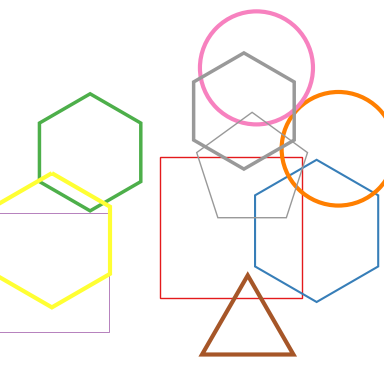[{"shape": "square", "thickness": 1, "radius": 0.92, "center": [0.6, 0.409]}, {"shape": "hexagon", "thickness": 1.5, "radius": 0.92, "center": [0.822, 0.4]}, {"shape": "hexagon", "thickness": 2.5, "radius": 0.76, "center": [0.234, 0.604]}, {"shape": "square", "thickness": 0.5, "radius": 0.77, "center": [0.129, 0.292]}, {"shape": "circle", "thickness": 3, "radius": 0.74, "center": [0.879, 0.614]}, {"shape": "hexagon", "thickness": 3, "radius": 0.87, "center": [0.135, 0.376]}, {"shape": "triangle", "thickness": 3, "radius": 0.69, "center": [0.643, 0.148]}, {"shape": "circle", "thickness": 3, "radius": 0.73, "center": [0.666, 0.824]}, {"shape": "hexagon", "thickness": 2.5, "radius": 0.75, "center": [0.634, 0.712]}, {"shape": "pentagon", "thickness": 1, "radius": 0.76, "center": [0.655, 0.557]}]